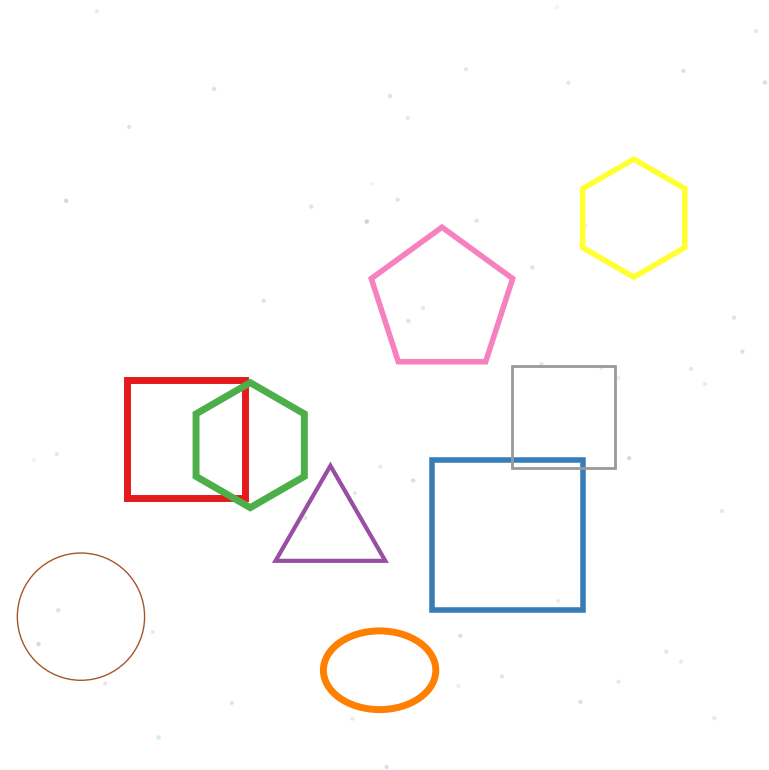[{"shape": "square", "thickness": 2.5, "radius": 0.38, "center": [0.241, 0.43]}, {"shape": "square", "thickness": 2, "radius": 0.49, "center": [0.659, 0.306]}, {"shape": "hexagon", "thickness": 2.5, "radius": 0.41, "center": [0.325, 0.422]}, {"shape": "triangle", "thickness": 1.5, "radius": 0.41, "center": [0.429, 0.313]}, {"shape": "oval", "thickness": 2.5, "radius": 0.36, "center": [0.493, 0.13]}, {"shape": "hexagon", "thickness": 2, "radius": 0.38, "center": [0.823, 0.717]}, {"shape": "circle", "thickness": 0.5, "radius": 0.41, "center": [0.105, 0.199]}, {"shape": "pentagon", "thickness": 2, "radius": 0.48, "center": [0.574, 0.608]}, {"shape": "square", "thickness": 1, "radius": 0.33, "center": [0.732, 0.459]}]